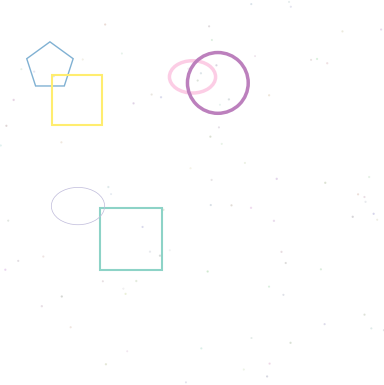[{"shape": "square", "thickness": 1.5, "radius": 0.4, "center": [0.341, 0.378]}, {"shape": "oval", "thickness": 0.5, "radius": 0.35, "center": [0.203, 0.465]}, {"shape": "pentagon", "thickness": 1, "radius": 0.32, "center": [0.13, 0.828]}, {"shape": "oval", "thickness": 2.5, "radius": 0.3, "center": [0.5, 0.8]}, {"shape": "circle", "thickness": 2.5, "radius": 0.39, "center": [0.566, 0.785]}, {"shape": "square", "thickness": 1.5, "radius": 0.32, "center": [0.201, 0.74]}]